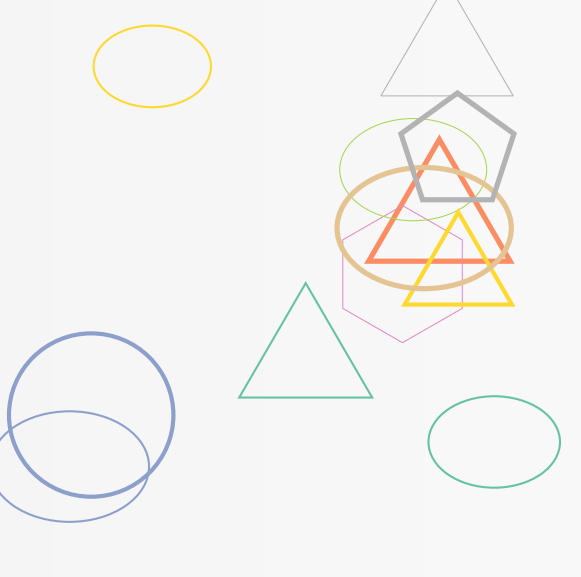[{"shape": "oval", "thickness": 1, "radius": 0.57, "center": [0.85, 0.234]}, {"shape": "triangle", "thickness": 1, "radius": 0.66, "center": [0.526, 0.377]}, {"shape": "triangle", "thickness": 2.5, "radius": 0.7, "center": [0.756, 0.617]}, {"shape": "circle", "thickness": 2, "radius": 0.71, "center": [0.157, 0.28]}, {"shape": "oval", "thickness": 1, "radius": 0.68, "center": [0.12, 0.191]}, {"shape": "hexagon", "thickness": 0.5, "radius": 0.59, "center": [0.693, 0.524]}, {"shape": "oval", "thickness": 0.5, "radius": 0.63, "center": [0.711, 0.705]}, {"shape": "triangle", "thickness": 2, "radius": 0.53, "center": [0.788, 0.525]}, {"shape": "oval", "thickness": 1, "radius": 0.5, "center": [0.262, 0.884]}, {"shape": "oval", "thickness": 2.5, "radius": 0.75, "center": [0.73, 0.604]}, {"shape": "pentagon", "thickness": 2.5, "radius": 0.51, "center": [0.787, 0.736]}, {"shape": "triangle", "thickness": 0.5, "radius": 0.66, "center": [0.769, 0.899]}]